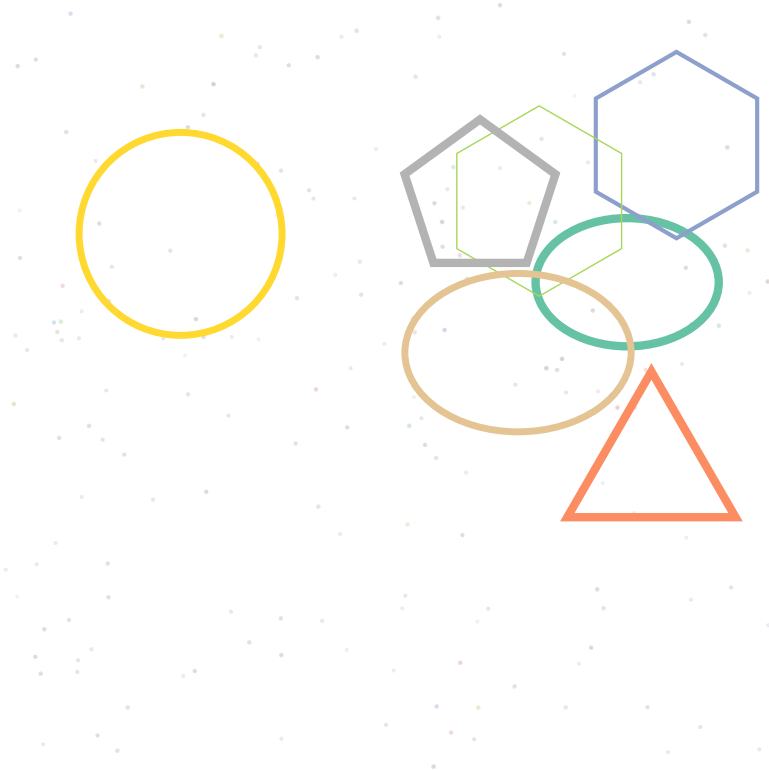[{"shape": "oval", "thickness": 3, "radius": 0.59, "center": [0.815, 0.633]}, {"shape": "triangle", "thickness": 3, "radius": 0.63, "center": [0.846, 0.391]}, {"shape": "hexagon", "thickness": 1.5, "radius": 0.6, "center": [0.879, 0.812]}, {"shape": "hexagon", "thickness": 0.5, "radius": 0.62, "center": [0.7, 0.739]}, {"shape": "circle", "thickness": 2.5, "radius": 0.66, "center": [0.235, 0.696]}, {"shape": "oval", "thickness": 2.5, "radius": 0.73, "center": [0.673, 0.542]}, {"shape": "pentagon", "thickness": 3, "radius": 0.52, "center": [0.623, 0.742]}]